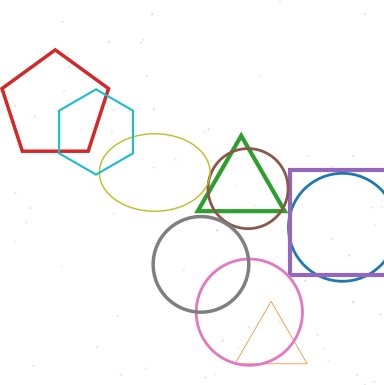[{"shape": "circle", "thickness": 2, "radius": 0.7, "center": [0.89, 0.41]}, {"shape": "triangle", "thickness": 0.5, "radius": 0.54, "center": [0.704, 0.109]}, {"shape": "triangle", "thickness": 3, "radius": 0.65, "center": [0.627, 0.517]}, {"shape": "pentagon", "thickness": 2.5, "radius": 0.73, "center": [0.144, 0.725]}, {"shape": "square", "thickness": 3, "radius": 0.68, "center": [0.889, 0.422]}, {"shape": "circle", "thickness": 2, "radius": 0.52, "center": [0.644, 0.51]}, {"shape": "circle", "thickness": 2, "radius": 0.69, "center": [0.648, 0.189]}, {"shape": "circle", "thickness": 2.5, "radius": 0.62, "center": [0.522, 0.313]}, {"shape": "oval", "thickness": 1, "radius": 0.72, "center": [0.402, 0.552]}, {"shape": "hexagon", "thickness": 1.5, "radius": 0.55, "center": [0.249, 0.657]}]